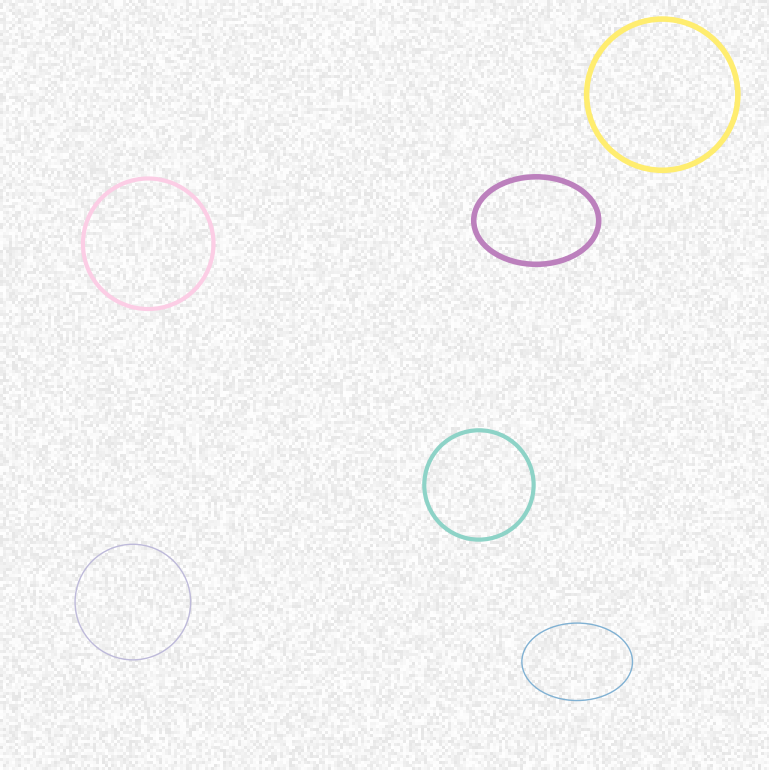[{"shape": "circle", "thickness": 1.5, "radius": 0.36, "center": [0.622, 0.37]}, {"shape": "circle", "thickness": 0.5, "radius": 0.38, "center": [0.173, 0.218]}, {"shape": "oval", "thickness": 0.5, "radius": 0.36, "center": [0.75, 0.141]}, {"shape": "circle", "thickness": 1.5, "radius": 0.42, "center": [0.192, 0.683]}, {"shape": "oval", "thickness": 2, "radius": 0.41, "center": [0.696, 0.714]}, {"shape": "circle", "thickness": 2, "radius": 0.49, "center": [0.86, 0.877]}]